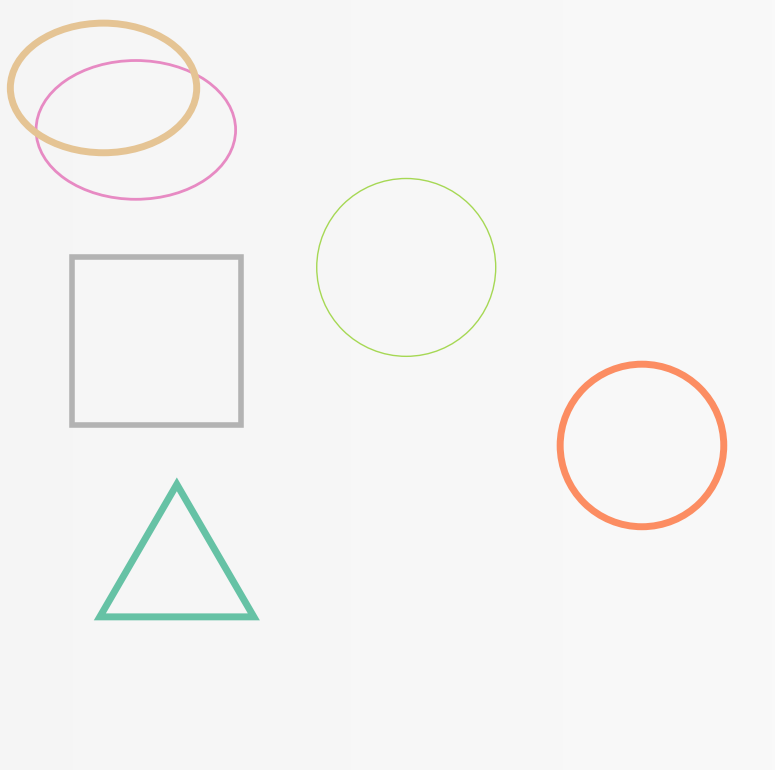[{"shape": "triangle", "thickness": 2.5, "radius": 0.57, "center": [0.228, 0.256]}, {"shape": "circle", "thickness": 2.5, "radius": 0.53, "center": [0.828, 0.421]}, {"shape": "oval", "thickness": 1, "radius": 0.64, "center": [0.175, 0.831]}, {"shape": "circle", "thickness": 0.5, "radius": 0.58, "center": [0.524, 0.653]}, {"shape": "oval", "thickness": 2.5, "radius": 0.6, "center": [0.134, 0.886]}, {"shape": "square", "thickness": 2, "radius": 0.54, "center": [0.201, 0.558]}]